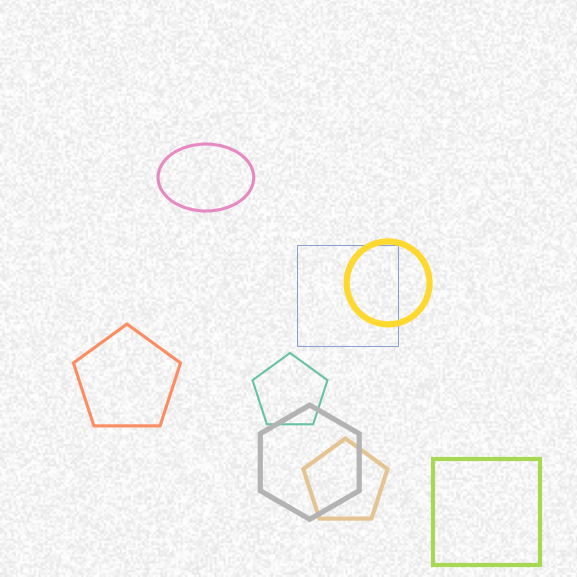[{"shape": "pentagon", "thickness": 1, "radius": 0.34, "center": [0.502, 0.32]}, {"shape": "pentagon", "thickness": 1.5, "radius": 0.49, "center": [0.22, 0.341]}, {"shape": "square", "thickness": 0.5, "radius": 0.44, "center": [0.601, 0.487]}, {"shape": "oval", "thickness": 1.5, "radius": 0.41, "center": [0.357, 0.692]}, {"shape": "square", "thickness": 2, "radius": 0.46, "center": [0.842, 0.112]}, {"shape": "circle", "thickness": 3, "radius": 0.36, "center": [0.672, 0.509]}, {"shape": "pentagon", "thickness": 2, "radius": 0.38, "center": [0.598, 0.163]}, {"shape": "hexagon", "thickness": 2.5, "radius": 0.49, "center": [0.536, 0.199]}]